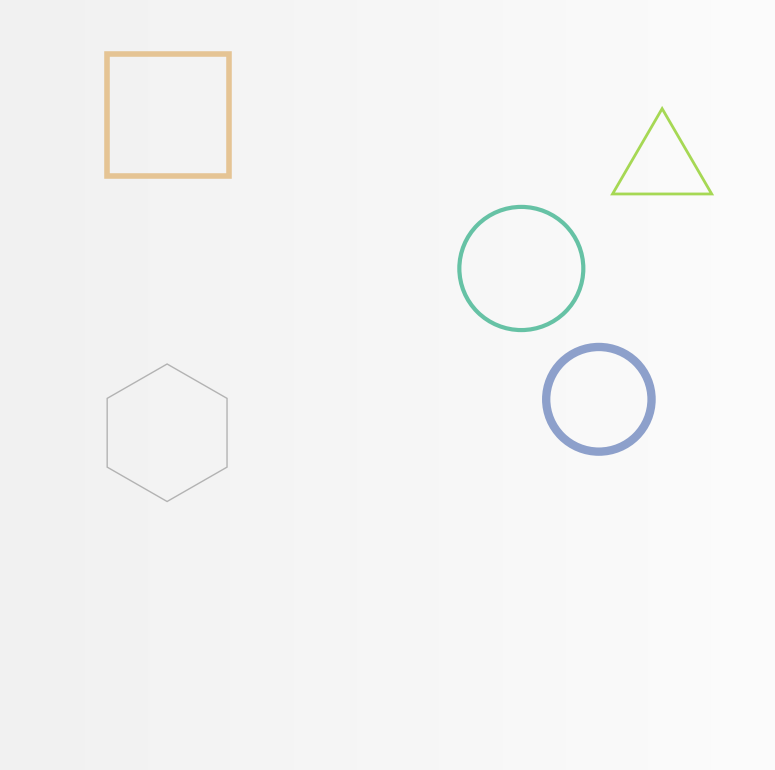[{"shape": "circle", "thickness": 1.5, "radius": 0.4, "center": [0.673, 0.651]}, {"shape": "circle", "thickness": 3, "radius": 0.34, "center": [0.773, 0.481]}, {"shape": "triangle", "thickness": 1, "radius": 0.37, "center": [0.854, 0.785]}, {"shape": "square", "thickness": 2, "radius": 0.4, "center": [0.217, 0.851]}, {"shape": "hexagon", "thickness": 0.5, "radius": 0.45, "center": [0.216, 0.438]}]